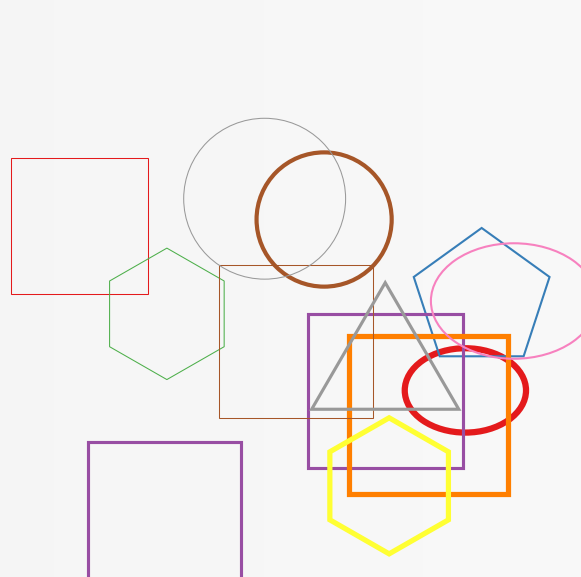[{"shape": "oval", "thickness": 3, "radius": 0.52, "center": [0.801, 0.323]}, {"shape": "square", "thickness": 0.5, "radius": 0.59, "center": [0.136, 0.607]}, {"shape": "pentagon", "thickness": 1, "radius": 0.61, "center": [0.829, 0.482]}, {"shape": "hexagon", "thickness": 0.5, "radius": 0.57, "center": [0.287, 0.456]}, {"shape": "square", "thickness": 1.5, "radius": 0.66, "center": [0.283, 0.102]}, {"shape": "square", "thickness": 1.5, "radius": 0.67, "center": [0.663, 0.322]}, {"shape": "square", "thickness": 2.5, "radius": 0.68, "center": [0.737, 0.281]}, {"shape": "hexagon", "thickness": 2.5, "radius": 0.59, "center": [0.669, 0.158]}, {"shape": "circle", "thickness": 2, "radius": 0.58, "center": [0.558, 0.619]}, {"shape": "square", "thickness": 0.5, "radius": 0.66, "center": [0.509, 0.407]}, {"shape": "oval", "thickness": 1, "radius": 0.71, "center": [0.884, 0.478]}, {"shape": "circle", "thickness": 0.5, "radius": 0.7, "center": [0.455, 0.655]}, {"shape": "triangle", "thickness": 1.5, "radius": 0.73, "center": [0.663, 0.364]}]